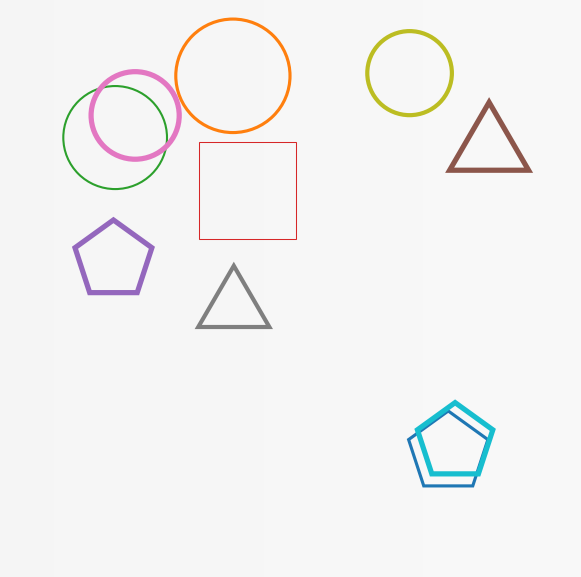[{"shape": "pentagon", "thickness": 1.5, "radius": 0.36, "center": [0.771, 0.216]}, {"shape": "circle", "thickness": 1.5, "radius": 0.49, "center": [0.401, 0.868]}, {"shape": "circle", "thickness": 1, "radius": 0.45, "center": [0.198, 0.761]}, {"shape": "square", "thickness": 0.5, "radius": 0.42, "center": [0.425, 0.669]}, {"shape": "pentagon", "thickness": 2.5, "radius": 0.35, "center": [0.195, 0.549]}, {"shape": "triangle", "thickness": 2.5, "radius": 0.39, "center": [0.841, 0.744]}, {"shape": "circle", "thickness": 2.5, "radius": 0.38, "center": [0.233, 0.799]}, {"shape": "triangle", "thickness": 2, "radius": 0.35, "center": [0.402, 0.468]}, {"shape": "circle", "thickness": 2, "radius": 0.36, "center": [0.705, 0.872]}, {"shape": "pentagon", "thickness": 2.5, "radius": 0.34, "center": [0.783, 0.234]}]